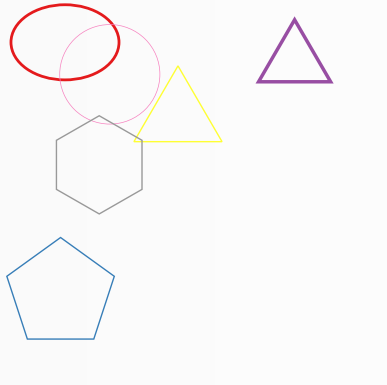[{"shape": "oval", "thickness": 2, "radius": 0.7, "center": [0.168, 0.89]}, {"shape": "pentagon", "thickness": 1, "radius": 0.73, "center": [0.156, 0.237]}, {"shape": "triangle", "thickness": 2.5, "radius": 0.54, "center": [0.76, 0.841]}, {"shape": "triangle", "thickness": 1, "radius": 0.66, "center": [0.459, 0.698]}, {"shape": "circle", "thickness": 0.5, "radius": 0.65, "center": [0.283, 0.807]}, {"shape": "hexagon", "thickness": 1, "radius": 0.64, "center": [0.256, 0.572]}]